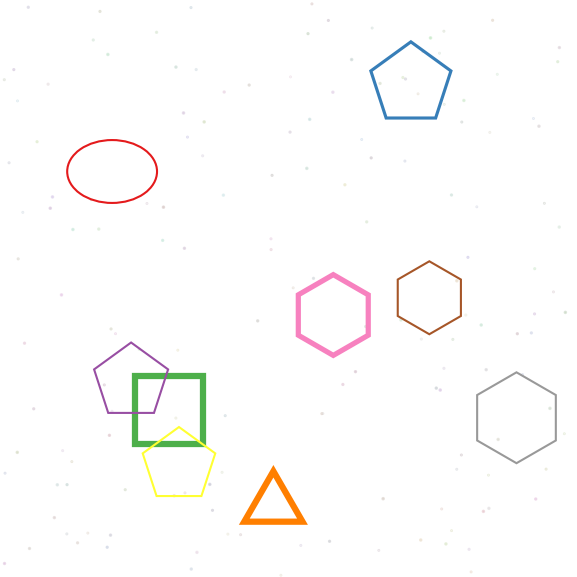[{"shape": "oval", "thickness": 1, "radius": 0.39, "center": [0.194, 0.702]}, {"shape": "pentagon", "thickness": 1.5, "radius": 0.36, "center": [0.711, 0.854]}, {"shape": "square", "thickness": 3, "radius": 0.3, "center": [0.293, 0.289]}, {"shape": "pentagon", "thickness": 1, "radius": 0.34, "center": [0.227, 0.339]}, {"shape": "triangle", "thickness": 3, "radius": 0.29, "center": [0.473, 0.125]}, {"shape": "pentagon", "thickness": 1, "radius": 0.33, "center": [0.31, 0.194]}, {"shape": "hexagon", "thickness": 1, "radius": 0.32, "center": [0.743, 0.484]}, {"shape": "hexagon", "thickness": 2.5, "radius": 0.35, "center": [0.577, 0.454]}, {"shape": "hexagon", "thickness": 1, "radius": 0.39, "center": [0.894, 0.276]}]